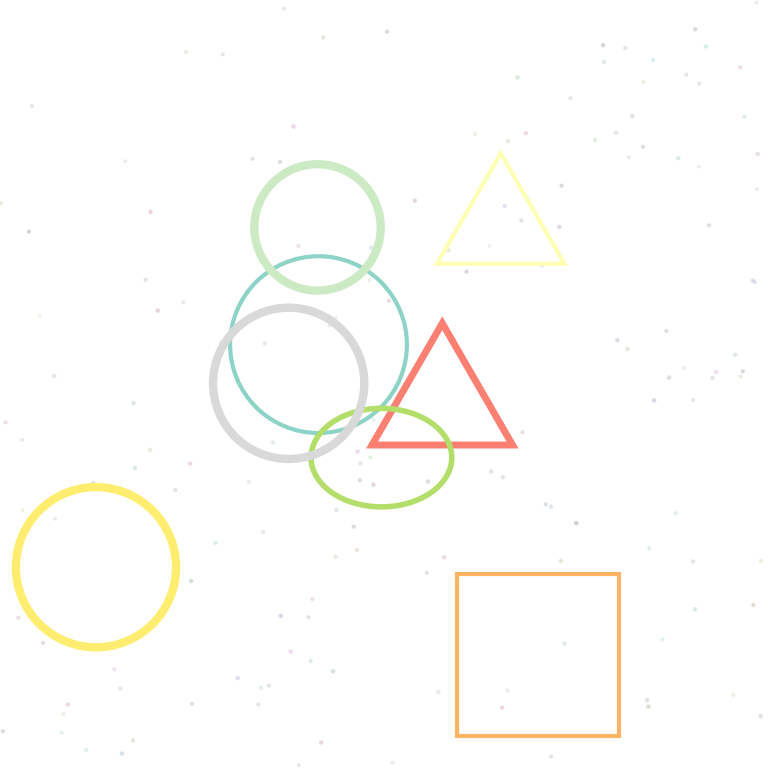[{"shape": "circle", "thickness": 1.5, "radius": 0.57, "center": [0.414, 0.552]}, {"shape": "triangle", "thickness": 1.5, "radius": 0.48, "center": [0.65, 0.705]}, {"shape": "triangle", "thickness": 2.5, "radius": 0.53, "center": [0.574, 0.475]}, {"shape": "square", "thickness": 1.5, "radius": 0.53, "center": [0.699, 0.149]}, {"shape": "oval", "thickness": 2, "radius": 0.46, "center": [0.495, 0.406]}, {"shape": "circle", "thickness": 3, "radius": 0.49, "center": [0.375, 0.502]}, {"shape": "circle", "thickness": 3, "radius": 0.41, "center": [0.412, 0.705]}, {"shape": "circle", "thickness": 3, "radius": 0.52, "center": [0.125, 0.263]}]